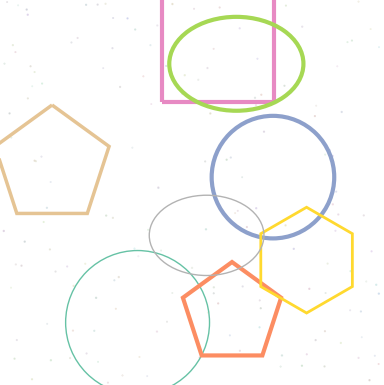[{"shape": "circle", "thickness": 1, "radius": 0.93, "center": [0.357, 0.162]}, {"shape": "pentagon", "thickness": 3, "radius": 0.67, "center": [0.603, 0.185]}, {"shape": "circle", "thickness": 3, "radius": 0.8, "center": [0.709, 0.54]}, {"shape": "square", "thickness": 3, "radius": 0.73, "center": [0.566, 0.881]}, {"shape": "oval", "thickness": 3, "radius": 0.87, "center": [0.614, 0.834]}, {"shape": "hexagon", "thickness": 2, "radius": 0.69, "center": [0.796, 0.324]}, {"shape": "pentagon", "thickness": 2.5, "radius": 0.78, "center": [0.135, 0.572]}, {"shape": "oval", "thickness": 1, "radius": 0.74, "center": [0.537, 0.389]}]